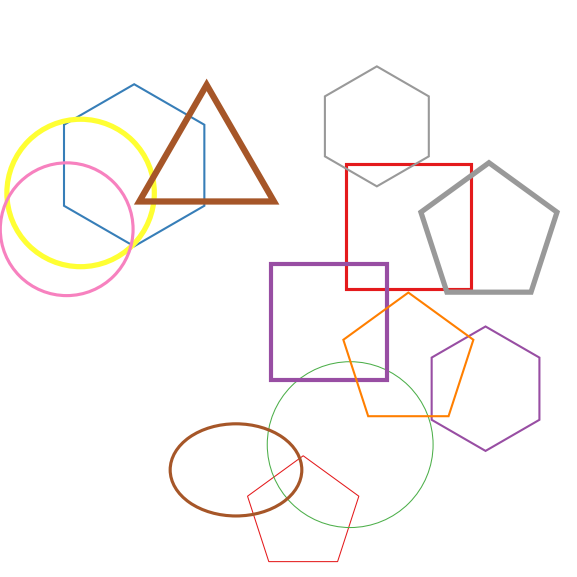[{"shape": "square", "thickness": 1.5, "radius": 0.54, "center": [0.708, 0.606]}, {"shape": "pentagon", "thickness": 0.5, "radius": 0.51, "center": [0.525, 0.109]}, {"shape": "hexagon", "thickness": 1, "radius": 0.7, "center": [0.232, 0.713]}, {"shape": "circle", "thickness": 0.5, "radius": 0.72, "center": [0.606, 0.229]}, {"shape": "hexagon", "thickness": 1, "radius": 0.54, "center": [0.841, 0.326]}, {"shape": "square", "thickness": 2, "radius": 0.5, "center": [0.57, 0.442]}, {"shape": "pentagon", "thickness": 1, "radius": 0.59, "center": [0.707, 0.374]}, {"shape": "circle", "thickness": 2.5, "radius": 0.64, "center": [0.14, 0.665]}, {"shape": "oval", "thickness": 1.5, "radius": 0.57, "center": [0.409, 0.185]}, {"shape": "triangle", "thickness": 3, "radius": 0.67, "center": [0.358, 0.718]}, {"shape": "circle", "thickness": 1.5, "radius": 0.57, "center": [0.115, 0.602]}, {"shape": "pentagon", "thickness": 2.5, "radius": 0.62, "center": [0.847, 0.593]}, {"shape": "hexagon", "thickness": 1, "radius": 0.52, "center": [0.653, 0.78]}]